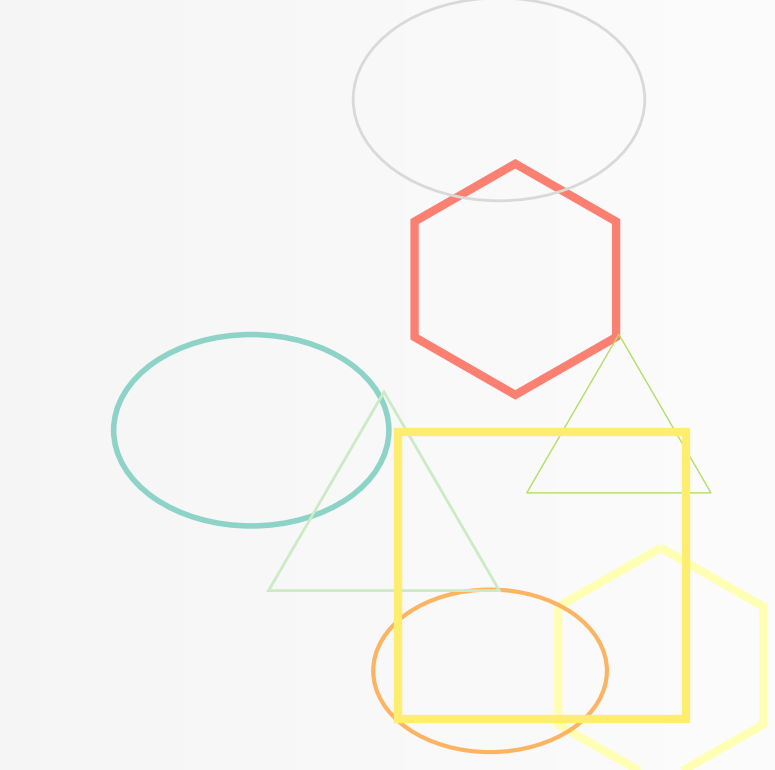[{"shape": "oval", "thickness": 2, "radius": 0.89, "center": [0.324, 0.441]}, {"shape": "hexagon", "thickness": 3, "radius": 0.76, "center": [0.853, 0.136]}, {"shape": "hexagon", "thickness": 3, "radius": 0.75, "center": [0.665, 0.637]}, {"shape": "oval", "thickness": 1.5, "radius": 0.75, "center": [0.632, 0.129]}, {"shape": "triangle", "thickness": 0.5, "radius": 0.69, "center": [0.799, 0.429]}, {"shape": "oval", "thickness": 1, "radius": 0.94, "center": [0.644, 0.871]}, {"shape": "triangle", "thickness": 1, "radius": 0.86, "center": [0.495, 0.319]}, {"shape": "square", "thickness": 3, "radius": 0.93, "center": [0.699, 0.253]}]